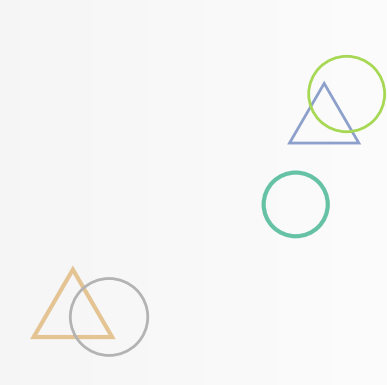[{"shape": "circle", "thickness": 3, "radius": 0.41, "center": [0.763, 0.469]}, {"shape": "triangle", "thickness": 2, "radius": 0.52, "center": [0.837, 0.68]}, {"shape": "circle", "thickness": 2, "radius": 0.49, "center": [0.895, 0.756]}, {"shape": "triangle", "thickness": 3, "radius": 0.58, "center": [0.188, 0.183]}, {"shape": "circle", "thickness": 2, "radius": 0.5, "center": [0.281, 0.177]}]